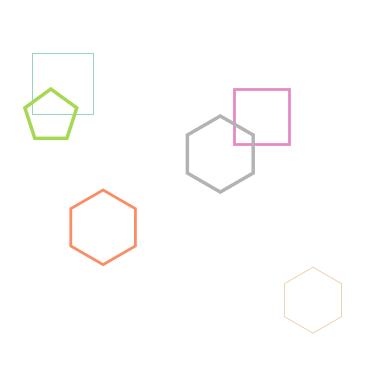[{"shape": "square", "thickness": 0.5, "radius": 0.39, "center": [0.162, 0.783]}, {"shape": "hexagon", "thickness": 2, "radius": 0.48, "center": [0.268, 0.41]}, {"shape": "square", "thickness": 2, "radius": 0.36, "center": [0.68, 0.699]}, {"shape": "pentagon", "thickness": 2.5, "radius": 0.35, "center": [0.132, 0.698]}, {"shape": "hexagon", "thickness": 0.5, "radius": 0.43, "center": [0.813, 0.22]}, {"shape": "hexagon", "thickness": 2.5, "radius": 0.49, "center": [0.572, 0.6]}]